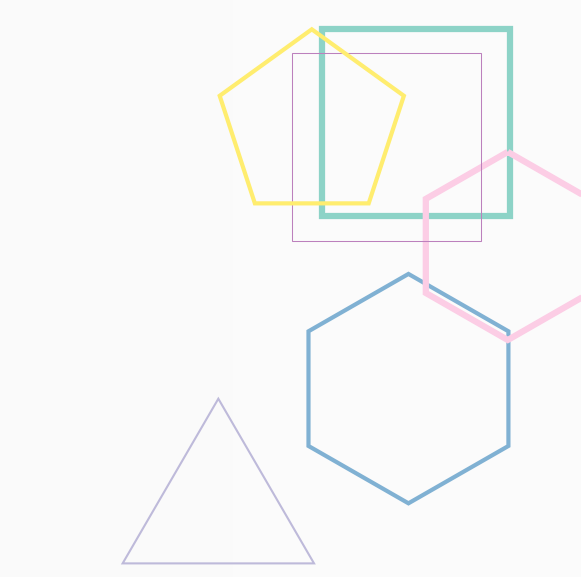[{"shape": "square", "thickness": 3, "radius": 0.81, "center": [0.716, 0.787]}, {"shape": "triangle", "thickness": 1, "radius": 0.95, "center": [0.376, 0.119]}, {"shape": "hexagon", "thickness": 2, "radius": 0.99, "center": [0.703, 0.326]}, {"shape": "hexagon", "thickness": 3, "radius": 0.81, "center": [0.874, 0.573]}, {"shape": "square", "thickness": 0.5, "radius": 0.81, "center": [0.665, 0.744]}, {"shape": "pentagon", "thickness": 2, "radius": 0.83, "center": [0.536, 0.782]}]